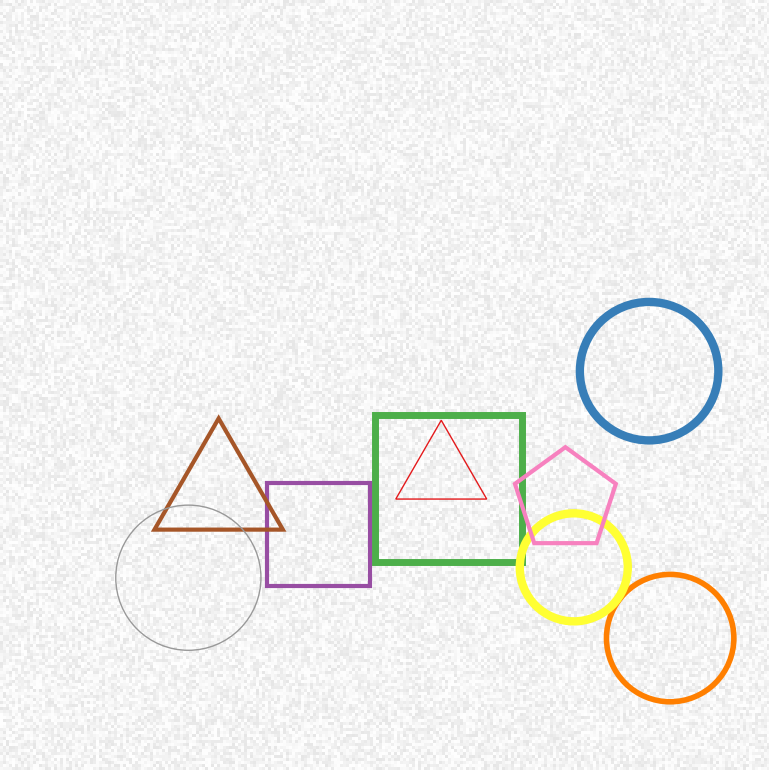[{"shape": "triangle", "thickness": 0.5, "radius": 0.34, "center": [0.573, 0.386]}, {"shape": "circle", "thickness": 3, "radius": 0.45, "center": [0.843, 0.518]}, {"shape": "square", "thickness": 2.5, "radius": 0.48, "center": [0.582, 0.366]}, {"shape": "square", "thickness": 1.5, "radius": 0.34, "center": [0.414, 0.306]}, {"shape": "circle", "thickness": 2, "radius": 0.41, "center": [0.87, 0.171]}, {"shape": "circle", "thickness": 3, "radius": 0.35, "center": [0.745, 0.263]}, {"shape": "triangle", "thickness": 1.5, "radius": 0.48, "center": [0.284, 0.36]}, {"shape": "pentagon", "thickness": 1.5, "radius": 0.34, "center": [0.734, 0.35]}, {"shape": "circle", "thickness": 0.5, "radius": 0.47, "center": [0.245, 0.25]}]